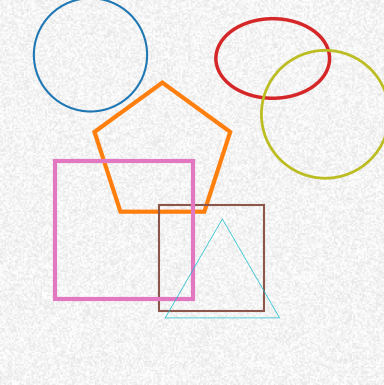[{"shape": "circle", "thickness": 1.5, "radius": 0.74, "center": [0.235, 0.858]}, {"shape": "pentagon", "thickness": 3, "radius": 0.93, "center": [0.422, 0.6]}, {"shape": "oval", "thickness": 2.5, "radius": 0.74, "center": [0.708, 0.848]}, {"shape": "square", "thickness": 1.5, "radius": 0.69, "center": [0.549, 0.331]}, {"shape": "square", "thickness": 3, "radius": 0.89, "center": [0.323, 0.402]}, {"shape": "circle", "thickness": 2, "radius": 0.83, "center": [0.845, 0.703]}, {"shape": "triangle", "thickness": 0.5, "radius": 0.86, "center": [0.578, 0.26]}]